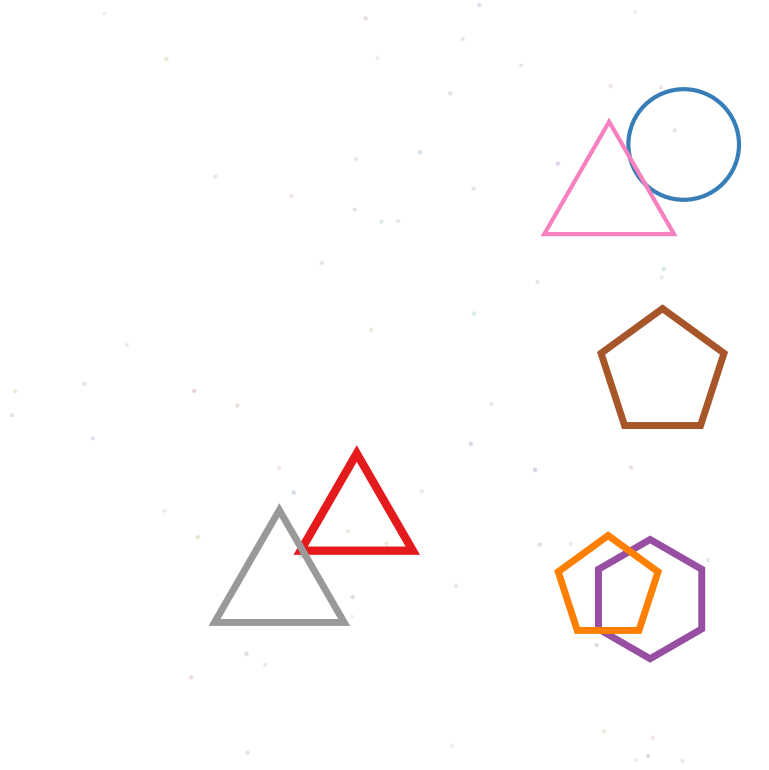[{"shape": "triangle", "thickness": 3, "radius": 0.42, "center": [0.463, 0.327]}, {"shape": "circle", "thickness": 1.5, "radius": 0.36, "center": [0.888, 0.812]}, {"shape": "hexagon", "thickness": 2.5, "radius": 0.39, "center": [0.844, 0.222]}, {"shape": "pentagon", "thickness": 2.5, "radius": 0.34, "center": [0.79, 0.236]}, {"shape": "pentagon", "thickness": 2.5, "radius": 0.42, "center": [0.86, 0.515]}, {"shape": "triangle", "thickness": 1.5, "radius": 0.49, "center": [0.791, 0.745]}, {"shape": "triangle", "thickness": 2.5, "radius": 0.49, "center": [0.363, 0.24]}]